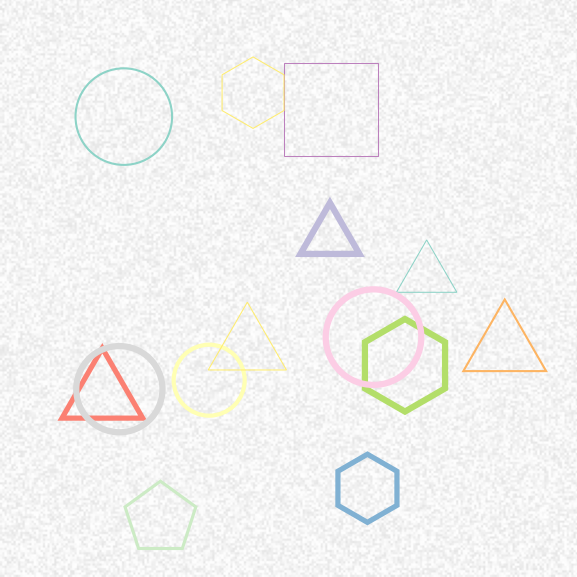[{"shape": "circle", "thickness": 1, "radius": 0.42, "center": [0.214, 0.797]}, {"shape": "triangle", "thickness": 0.5, "radius": 0.3, "center": [0.739, 0.523]}, {"shape": "circle", "thickness": 2, "radius": 0.31, "center": [0.362, 0.341]}, {"shape": "triangle", "thickness": 3, "radius": 0.29, "center": [0.571, 0.589]}, {"shape": "triangle", "thickness": 2.5, "radius": 0.4, "center": [0.177, 0.315]}, {"shape": "hexagon", "thickness": 2.5, "radius": 0.3, "center": [0.636, 0.154]}, {"shape": "triangle", "thickness": 1, "radius": 0.41, "center": [0.874, 0.398]}, {"shape": "hexagon", "thickness": 3, "radius": 0.4, "center": [0.701, 0.367]}, {"shape": "circle", "thickness": 3, "radius": 0.41, "center": [0.647, 0.415]}, {"shape": "circle", "thickness": 3, "radius": 0.37, "center": [0.207, 0.325]}, {"shape": "square", "thickness": 0.5, "radius": 0.41, "center": [0.573, 0.809]}, {"shape": "pentagon", "thickness": 1.5, "radius": 0.32, "center": [0.278, 0.101]}, {"shape": "triangle", "thickness": 0.5, "radius": 0.39, "center": [0.428, 0.398]}, {"shape": "hexagon", "thickness": 0.5, "radius": 0.31, "center": [0.438, 0.839]}]